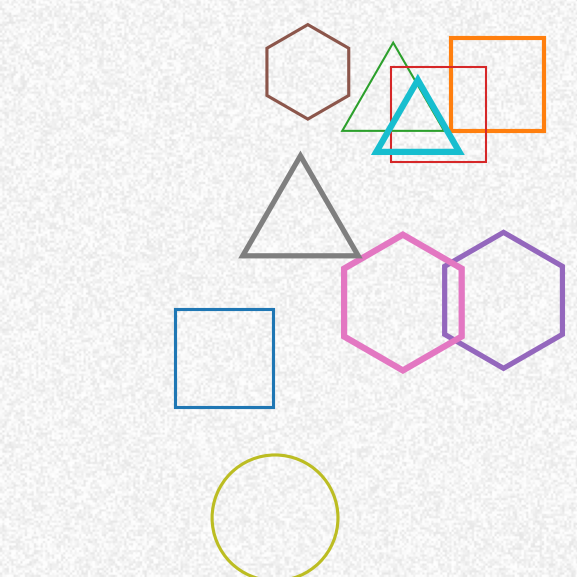[{"shape": "square", "thickness": 1.5, "radius": 0.42, "center": [0.387, 0.38]}, {"shape": "square", "thickness": 2, "radius": 0.4, "center": [0.862, 0.852]}, {"shape": "triangle", "thickness": 1, "radius": 0.51, "center": [0.681, 0.823]}, {"shape": "square", "thickness": 1, "radius": 0.41, "center": [0.76, 0.801]}, {"shape": "hexagon", "thickness": 2.5, "radius": 0.59, "center": [0.872, 0.479]}, {"shape": "hexagon", "thickness": 1.5, "radius": 0.41, "center": [0.533, 0.875]}, {"shape": "hexagon", "thickness": 3, "radius": 0.59, "center": [0.698, 0.475]}, {"shape": "triangle", "thickness": 2.5, "radius": 0.58, "center": [0.52, 0.614]}, {"shape": "circle", "thickness": 1.5, "radius": 0.54, "center": [0.476, 0.102]}, {"shape": "triangle", "thickness": 3, "radius": 0.41, "center": [0.724, 0.778]}]